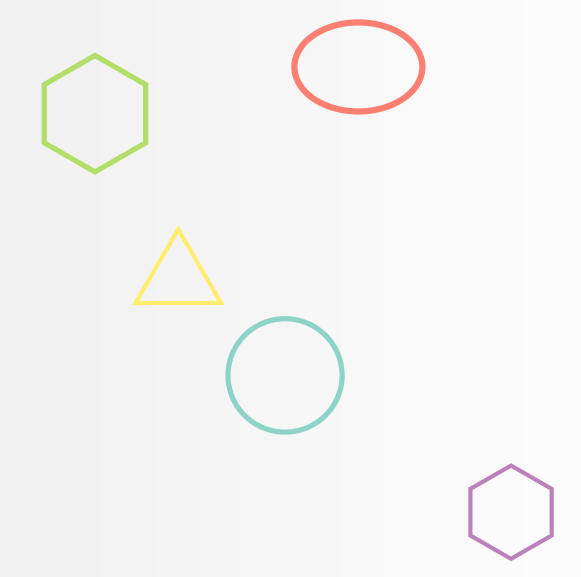[{"shape": "circle", "thickness": 2.5, "radius": 0.49, "center": [0.49, 0.349]}, {"shape": "oval", "thickness": 3, "radius": 0.55, "center": [0.617, 0.883]}, {"shape": "hexagon", "thickness": 2.5, "radius": 0.5, "center": [0.163, 0.802]}, {"shape": "hexagon", "thickness": 2, "radius": 0.4, "center": [0.879, 0.112]}, {"shape": "triangle", "thickness": 2, "radius": 0.43, "center": [0.307, 0.517]}]